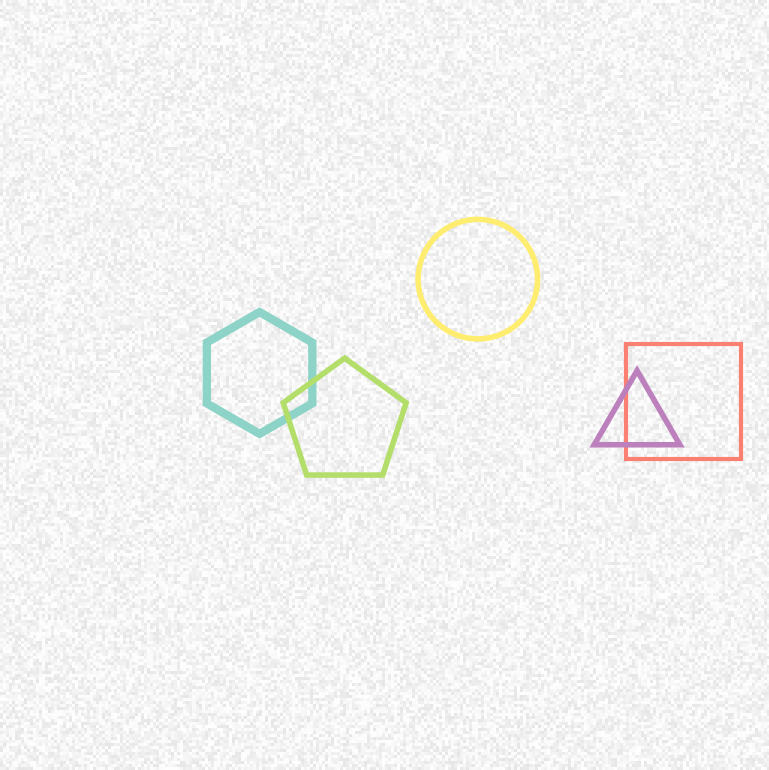[{"shape": "hexagon", "thickness": 3, "radius": 0.4, "center": [0.337, 0.516]}, {"shape": "square", "thickness": 1.5, "radius": 0.37, "center": [0.887, 0.478]}, {"shape": "pentagon", "thickness": 2, "radius": 0.42, "center": [0.448, 0.451]}, {"shape": "triangle", "thickness": 2, "radius": 0.32, "center": [0.827, 0.455]}, {"shape": "circle", "thickness": 2, "radius": 0.39, "center": [0.621, 0.637]}]